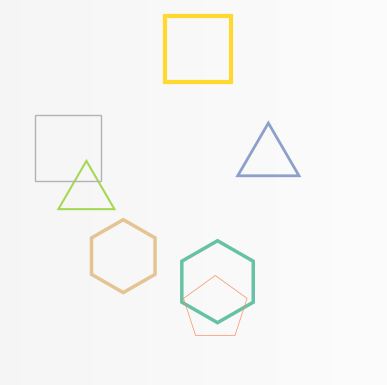[{"shape": "hexagon", "thickness": 2.5, "radius": 0.53, "center": [0.561, 0.268]}, {"shape": "pentagon", "thickness": 0.5, "radius": 0.43, "center": [0.556, 0.198]}, {"shape": "triangle", "thickness": 2, "radius": 0.46, "center": [0.693, 0.589]}, {"shape": "triangle", "thickness": 1.5, "radius": 0.42, "center": [0.223, 0.499]}, {"shape": "square", "thickness": 3, "radius": 0.43, "center": [0.51, 0.872]}, {"shape": "hexagon", "thickness": 2.5, "radius": 0.47, "center": [0.318, 0.335]}, {"shape": "square", "thickness": 1, "radius": 0.43, "center": [0.175, 0.615]}]